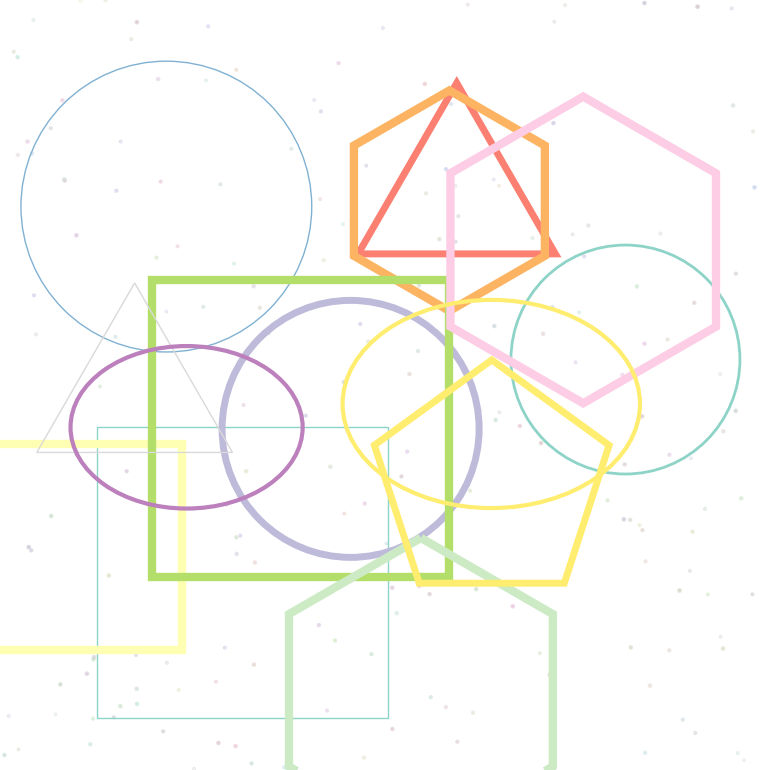[{"shape": "circle", "thickness": 1, "radius": 0.74, "center": [0.812, 0.533]}, {"shape": "square", "thickness": 0.5, "radius": 0.94, "center": [0.315, 0.257]}, {"shape": "square", "thickness": 3, "radius": 0.67, "center": [0.103, 0.29]}, {"shape": "circle", "thickness": 2.5, "radius": 0.83, "center": [0.455, 0.443]}, {"shape": "triangle", "thickness": 2.5, "radius": 0.74, "center": [0.593, 0.744]}, {"shape": "circle", "thickness": 0.5, "radius": 0.94, "center": [0.216, 0.732]}, {"shape": "hexagon", "thickness": 3, "radius": 0.72, "center": [0.584, 0.739]}, {"shape": "square", "thickness": 3, "radius": 0.96, "center": [0.39, 0.444]}, {"shape": "hexagon", "thickness": 3, "radius": 1.0, "center": [0.757, 0.675]}, {"shape": "triangle", "thickness": 0.5, "radius": 0.73, "center": [0.175, 0.486]}, {"shape": "oval", "thickness": 1.5, "radius": 0.75, "center": [0.242, 0.445]}, {"shape": "hexagon", "thickness": 3, "radius": 0.99, "center": [0.547, 0.104]}, {"shape": "oval", "thickness": 1.5, "radius": 0.97, "center": [0.638, 0.475]}, {"shape": "pentagon", "thickness": 2.5, "radius": 0.8, "center": [0.639, 0.372]}]